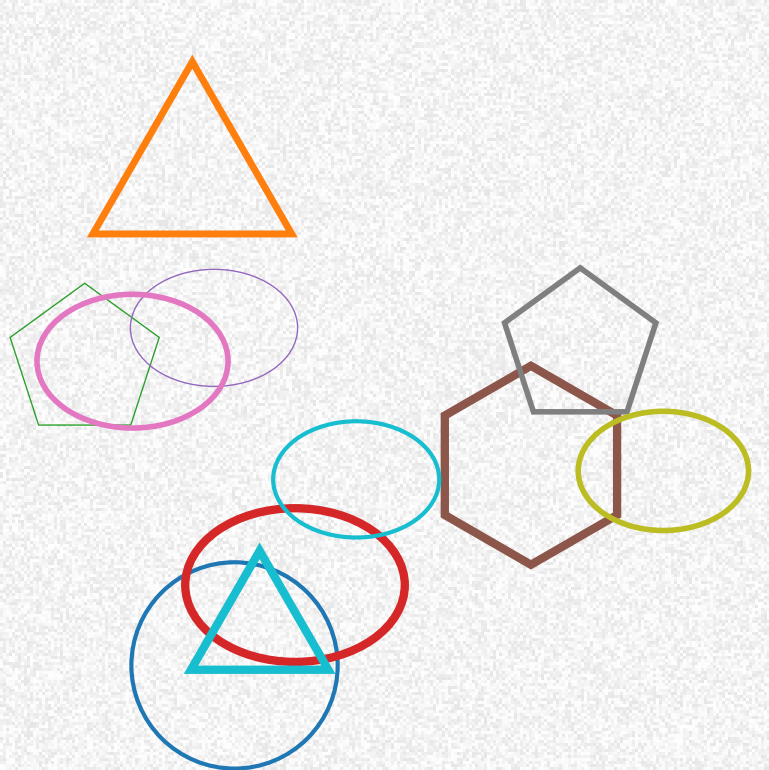[{"shape": "circle", "thickness": 1.5, "radius": 0.67, "center": [0.305, 0.136]}, {"shape": "triangle", "thickness": 2.5, "radius": 0.75, "center": [0.25, 0.771]}, {"shape": "pentagon", "thickness": 0.5, "radius": 0.51, "center": [0.11, 0.53]}, {"shape": "oval", "thickness": 3, "radius": 0.71, "center": [0.383, 0.24]}, {"shape": "oval", "thickness": 0.5, "radius": 0.54, "center": [0.278, 0.574]}, {"shape": "hexagon", "thickness": 3, "radius": 0.65, "center": [0.69, 0.396]}, {"shape": "oval", "thickness": 2, "radius": 0.62, "center": [0.172, 0.531]}, {"shape": "pentagon", "thickness": 2, "radius": 0.52, "center": [0.754, 0.549]}, {"shape": "oval", "thickness": 2, "radius": 0.55, "center": [0.862, 0.388]}, {"shape": "triangle", "thickness": 3, "radius": 0.51, "center": [0.337, 0.182]}, {"shape": "oval", "thickness": 1.5, "radius": 0.54, "center": [0.463, 0.377]}]